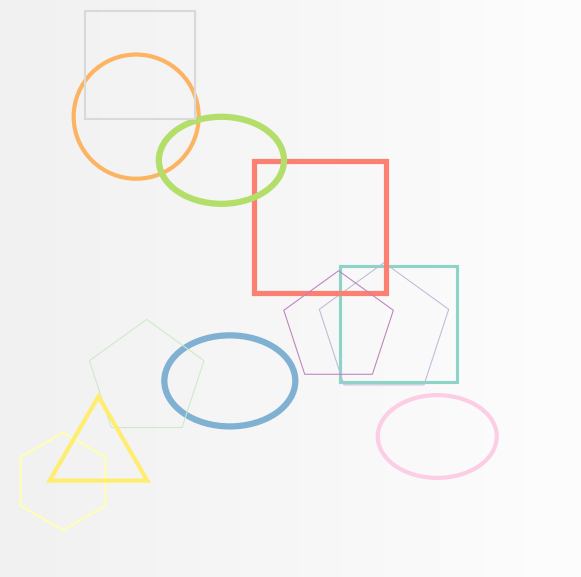[{"shape": "square", "thickness": 1.5, "radius": 0.5, "center": [0.686, 0.438]}, {"shape": "hexagon", "thickness": 1, "radius": 0.42, "center": [0.108, 0.166]}, {"shape": "pentagon", "thickness": 0.5, "radius": 0.59, "center": [0.661, 0.427]}, {"shape": "square", "thickness": 2.5, "radius": 0.57, "center": [0.55, 0.606]}, {"shape": "oval", "thickness": 3, "radius": 0.56, "center": [0.395, 0.34]}, {"shape": "circle", "thickness": 2, "radius": 0.54, "center": [0.234, 0.797]}, {"shape": "oval", "thickness": 3, "radius": 0.54, "center": [0.381, 0.722]}, {"shape": "oval", "thickness": 2, "radius": 0.51, "center": [0.752, 0.243]}, {"shape": "square", "thickness": 1, "radius": 0.47, "center": [0.241, 0.886]}, {"shape": "pentagon", "thickness": 0.5, "radius": 0.5, "center": [0.582, 0.431]}, {"shape": "pentagon", "thickness": 0.5, "radius": 0.52, "center": [0.252, 0.343]}, {"shape": "triangle", "thickness": 2, "radius": 0.49, "center": [0.169, 0.215]}]